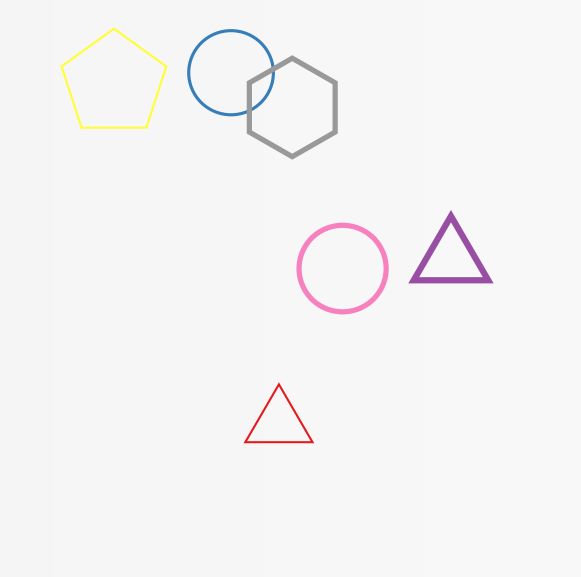[{"shape": "triangle", "thickness": 1, "radius": 0.33, "center": [0.48, 0.267]}, {"shape": "circle", "thickness": 1.5, "radius": 0.36, "center": [0.398, 0.873]}, {"shape": "triangle", "thickness": 3, "radius": 0.37, "center": [0.776, 0.551]}, {"shape": "pentagon", "thickness": 1, "radius": 0.47, "center": [0.196, 0.855]}, {"shape": "circle", "thickness": 2.5, "radius": 0.37, "center": [0.589, 0.534]}, {"shape": "hexagon", "thickness": 2.5, "radius": 0.43, "center": [0.503, 0.813]}]